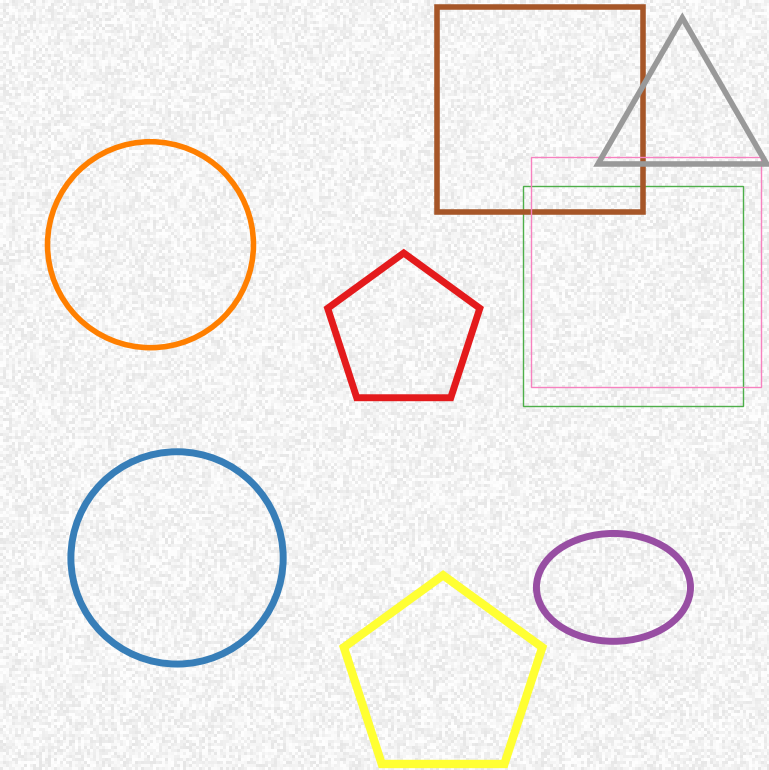[{"shape": "pentagon", "thickness": 2.5, "radius": 0.52, "center": [0.524, 0.568]}, {"shape": "circle", "thickness": 2.5, "radius": 0.69, "center": [0.23, 0.275]}, {"shape": "square", "thickness": 0.5, "radius": 0.71, "center": [0.822, 0.616]}, {"shape": "oval", "thickness": 2.5, "radius": 0.5, "center": [0.797, 0.237]}, {"shape": "circle", "thickness": 2, "radius": 0.67, "center": [0.195, 0.682]}, {"shape": "pentagon", "thickness": 3, "radius": 0.68, "center": [0.575, 0.117]}, {"shape": "square", "thickness": 2, "radius": 0.67, "center": [0.701, 0.858]}, {"shape": "square", "thickness": 0.5, "radius": 0.74, "center": [0.839, 0.647]}, {"shape": "triangle", "thickness": 2, "radius": 0.63, "center": [0.886, 0.85]}]